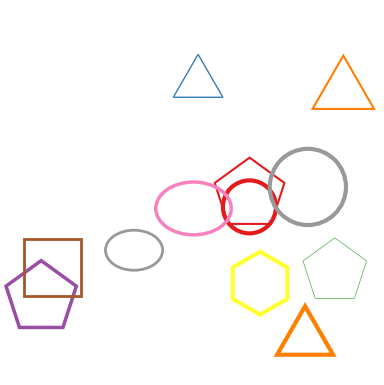[{"shape": "pentagon", "thickness": 1.5, "radius": 0.48, "center": [0.648, 0.495]}, {"shape": "circle", "thickness": 3, "radius": 0.34, "center": [0.648, 0.463]}, {"shape": "triangle", "thickness": 1, "radius": 0.37, "center": [0.515, 0.784]}, {"shape": "pentagon", "thickness": 0.5, "radius": 0.43, "center": [0.87, 0.295]}, {"shape": "pentagon", "thickness": 2.5, "radius": 0.48, "center": [0.107, 0.227]}, {"shape": "triangle", "thickness": 1.5, "radius": 0.46, "center": [0.892, 0.763]}, {"shape": "triangle", "thickness": 3, "radius": 0.42, "center": [0.792, 0.121]}, {"shape": "hexagon", "thickness": 3, "radius": 0.41, "center": [0.675, 0.265]}, {"shape": "square", "thickness": 2, "radius": 0.37, "center": [0.137, 0.305]}, {"shape": "oval", "thickness": 2.5, "radius": 0.49, "center": [0.503, 0.459]}, {"shape": "circle", "thickness": 3, "radius": 0.5, "center": [0.8, 0.514]}, {"shape": "oval", "thickness": 2, "radius": 0.37, "center": [0.348, 0.35]}]